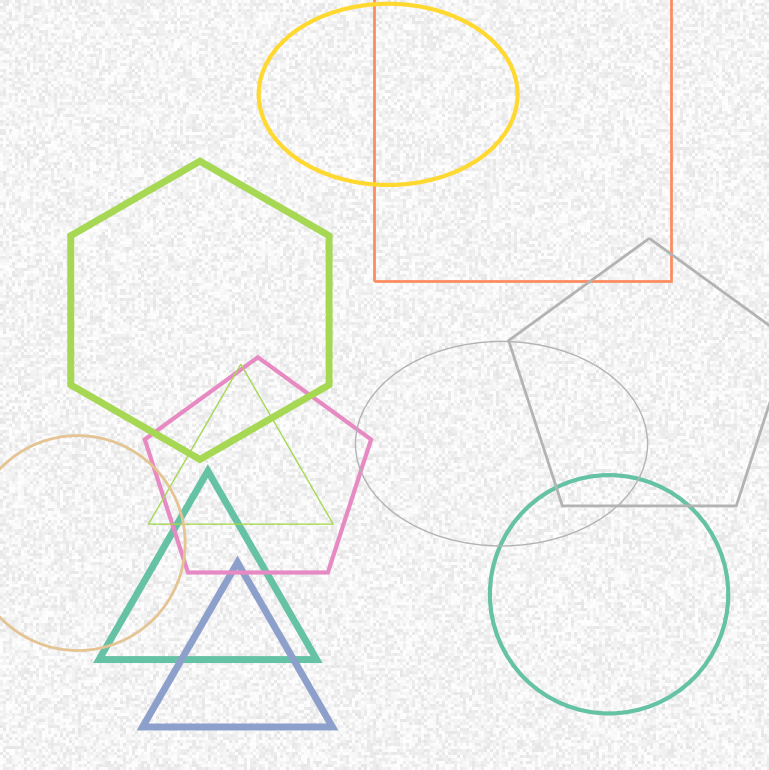[{"shape": "circle", "thickness": 1.5, "radius": 0.77, "center": [0.791, 0.228]}, {"shape": "triangle", "thickness": 2.5, "radius": 0.82, "center": [0.27, 0.225]}, {"shape": "square", "thickness": 1, "radius": 0.96, "center": [0.679, 0.828]}, {"shape": "triangle", "thickness": 2.5, "radius": 0.71, "center": [0.308, 0.127]}, {"shape": "pentagon", "thickness": 1.5, "radius": 0.77, "center": [0.335, 0.382]}, {"shape": "triangle", "thickness": 0.5, "radius": 0.69, "center": [0.313, 0.389]}, {"shape": "hexagon", "thickness": 2.5, "radius": 0.97, "center": [0.26, 0.597]}, {"shape": "oval", "thickness": 1.5, "radius": 0.84, "center": [0.504, 0.877]}, {"shape": "circle", "thickness": 1, "radius": 0.7, "center": [0.101, 0.295]}, {"shape": "pentagon", "thickness": 1, "radius": 0.96, "center": [0.843, 0.498]}, {"shape": "oval", "thickness": 0.5, "radius": 0.95, "center": [0.651, 0.424]}]